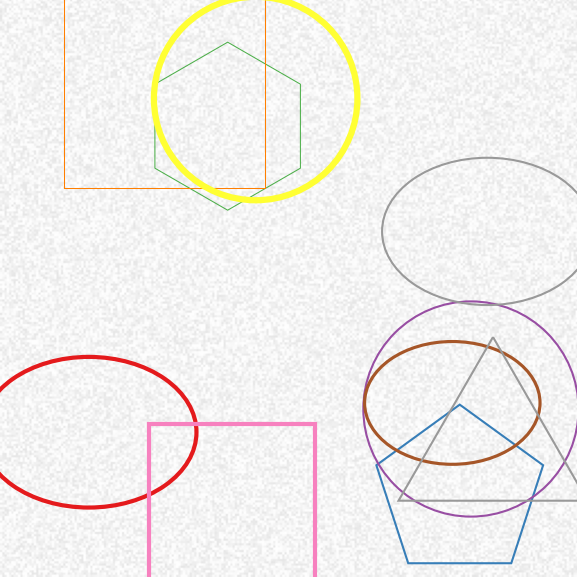[{"shape": "oval", "thickness": 2, "radius": 0.93, "center": [0.154, 0.251]}, {"shape": "pentagon", "thickness": 1, "radius": 0.76, "center": [0.796, 0.147]}, {"shape": "hexagon", "thickness": 0.5, "radius": 0.73, "center": [0.394, 0.781]}, {"shape": "circle", "thickness": 1, "radius": 0.93, "center": [0.815, 0.291]}, {"shape": "square", "thickness": 0.5, "radius": 0.87, "center": [0.285, 0.846]}, {"shape": "circle", "thickness": 3, "radius": 0.88, "center": [0.443, 0.829]}, {"shape": "oval", "thickness": 1.5, "radius": 0.76, "center": [0.783, 0.301]}, {"shape": "square", "thickness": 2, "radius": 0.72, "center": [0.401, 0.121]}, {"shape": "triangle", "thickness": 1, "radius": 0.94, "center": [0.854, 0.227]}, {"shape": "oval", "thickness": 1, "radius": 0.91, "center": [0.844, 0.598]}]